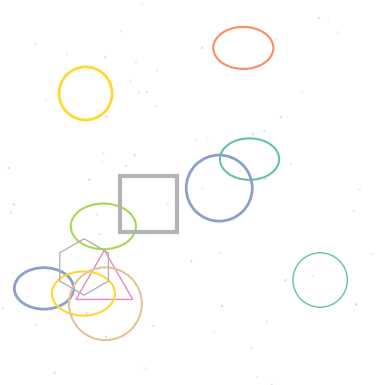[{"shape": "circle", "thickness": 1, "radius": 0.35, "center": [0.832, 0.273]}, {"shape": "oval", "thickness": 1.5, "radius": 0.38, "center": [0.648, 0.587]}, {"shape": "oval", "thickness": 1.5, "radius": 0.39, "center": [0.632, 0.876]}, {"shape": "oval", "thickness": 2, "radius": 0.38, "center": [0.114, 0.251]}, {"shape": "circle", "thickness": 2, "radius": 0.43, "center": [0.569, 0.511]}, {"shape": "triangle", "thickness": 1, "radius": 0.43, "center": [0.271, 0.265]}, {"shape": "oval", "thickness": 1.5, "radius": 0.42, "center": [0.268, 0.412]}, {"shape": "oval", "thickness": 1.5, "radius": 0.41, "center": [0.217, 0.238]}, {"shape": "circle", "thickness": 2, "radius": 0.34, "center": [0.222, 0.757]}, {"shape": "circle", "thickness": 1.5, "radius": 0.47, "center": [0.274, 0.211]}, {"shape": "square", "thickness": 3, "radius": 0.37, "center": [0.385, 0.47]}, {"shape": "hexagon", "thickness": 1, "radius": 0.37, "center": [0.218, 0.307]}]